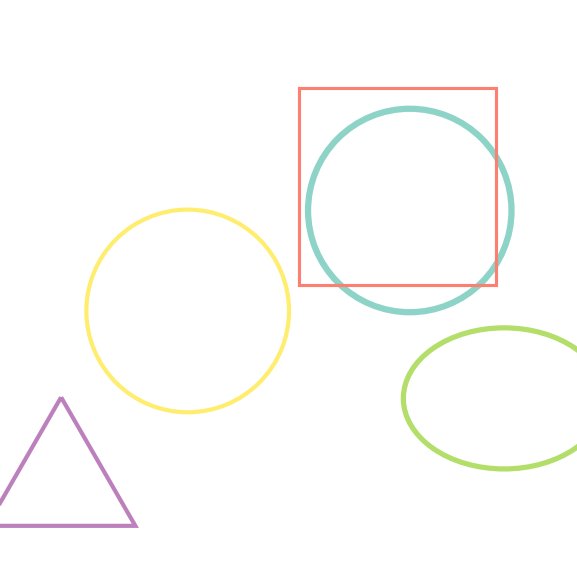[{"shape": "circle", "thickness": 3, "radius": 0.88, "center": [0.71, 0.635]}, {"shape": "square", "thickness": 1.5, "radius": 0.85, "center": [0.688, 0.676]}, {"shape": "oval", "thickness": 2.5, "radius": 0.87, "center": [0.873, 0.309]}, {"shape": "triangle", "thickness": 2, "radius": 0.74, "center": [0.106, 0.163]}, {"shape": "circle", "thickness": 2, "radius": 0.88, "center": [0.325, 0.461]}]